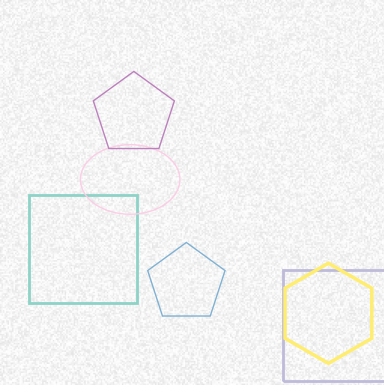[{"shape": "square", "thickness": 2, "radius": 0.7, "center": [0.216, 0.353]}, {"shape": "square", "thickness": 2, "radius": 0.72, "center": [0.879, 0.154]}, {"shape": "pentagon", "thickness": 1, "radius": 0.53, "center": [0.484, 0.265]}, {"shape": "oval", "thickness": 1, "radius": 0.65, "center": [0.338, 0.534]}, {"shape": "pentagon", "thickness": 1, "radius": 0.55, "center": [0.348, 0.704]}, {"shape": "hexagon", "thickness": 2.5, "radius": 0.65, "center": [0.853, 0.186]}]